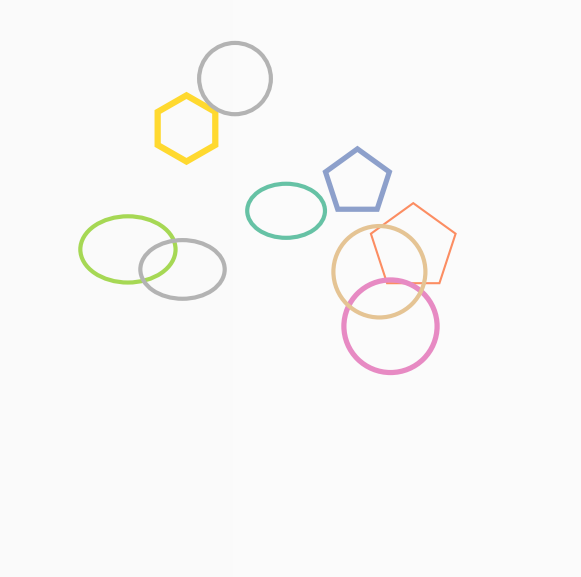[{"shape": "oval", "thickness": 2, "radius": 0.33, "center": [0.492, 0.634]}, {"shape": "pentagon", "thickness": 1, "radius": 0.38, "center": [0.711, 0.571]}, {"shape": "pentagon", "thickness": 2.5, "radius": 0.29, "center": [0.615, 0.684]}, {"shape": "circle", "thickness": 2.5, "radius": 0.4, "center": [0.672, 0.434]}, {"shape": "oval", "thickness": 2, "radius": 0.41, "center": [0.22, 0.567]}, {"shape": "hexagon", "thickness": 3, "radius": 0.29, "center": [0.321, 0.777]}, {"shape": "circle", "thickness": 2, "radius": 0.4, "center": [0.653, 0.529]}, {"shape": "circle", "thickness": 2, "radius": 0.31, "center": [0.404, 0.863]}, {"shape": "oval", "thickness": 2, "radius": 0.36, "center": [0.314, 0.533]}]